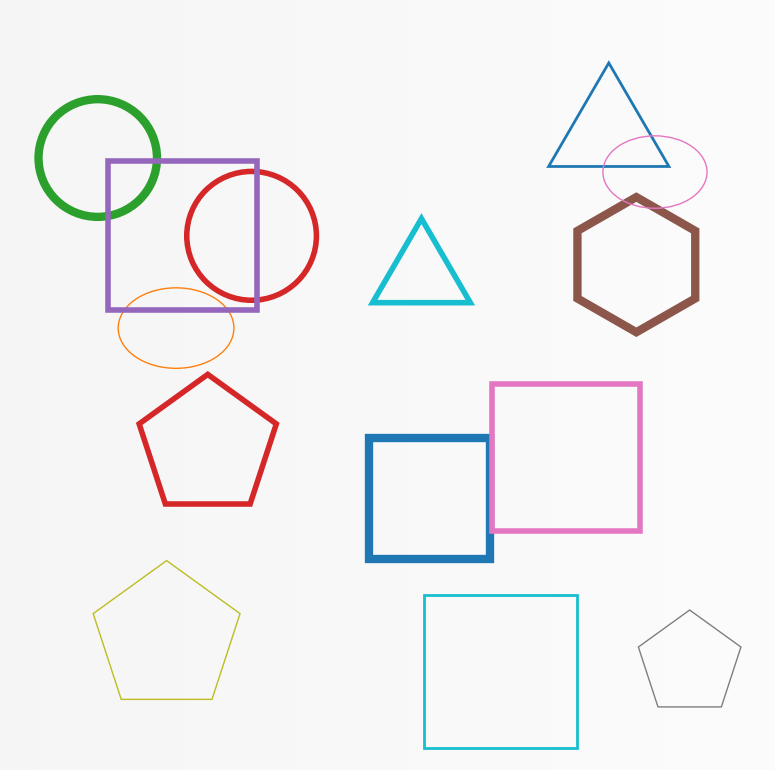[{"shape": "square", "thickness": 3, "radius": 0.39, "center": [0.554, 0.352]}, {"shape": "triangle", "thickness": 1, "radius": 0.45, "center": [0.786, 0.829]}, {"shape": "oval", "thickness": 0.5, "radius": 0.37, "center": [0.227, 0.574]}, {"shape": "circle", "thickness": 3, "radius": 0.38, "center": [0.126, 0.795]}, {"shape": "pentagon", "thickness": 2, "radius": 0.47, "center": [0.268, 0.421]}, {"shape": "circle", "thickness": 2, "radius": 0.42, "center": [0.325, 0.694]}, {"shape": "square", "thickness": 2, "radius": 0.48, "center": [0.235, 0.694]}, {"shape": "hexagon", "thickness": 3, "radius": 0.44, "center": [0.821, 0.656]}, {"shape": "oval", "thickness": 0.5, "radius": 0.34, "center": [0.845, 0.777]}, {"shape": "square", "thickness": 2, "radius": 0.48, "center": [0.731, 0.406]}, {"shape": "pentagon", "thickness": 0.5, "radius": 0.35, "center": [0.89, 0.138]}, {"shape": "pentagon", "thickness": 0.5, "radius": 0.5, "center": [0.215, 0.172]}, {"shape": "square", "thickness": 1, "radius": 0.49, "center": [0.646, 0.128]}, {"shape": "triangle", "thickness": 2, "radius": 0.36, "center": [0.544, 0.643]}]